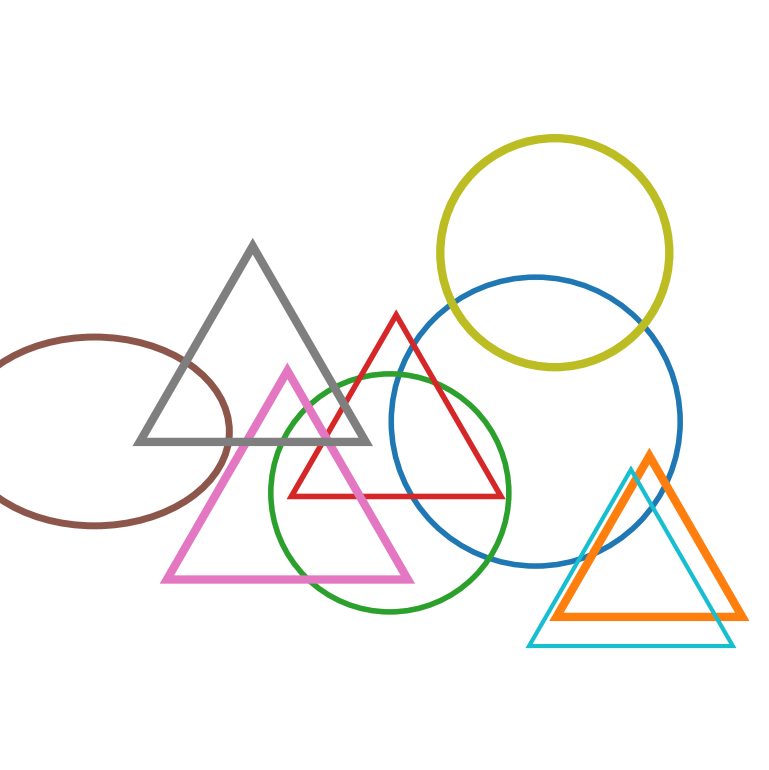[{"shape": "circle", "thickness": 2, "radius": 0.94, "center": [0.696, 0.452]}, {"shape": "triangle", "thickness": 3, "radius": 0.7, "center": [0.843, 0.268]}, {"shape": "circle", "thickness": 2, "radius": 0.77, "center": [0.506, 0.36]}, {"shape": "triangle", "thickness": 2, "radius": 0.79, "center": [0.515, 0.434]}, {"shape": "oval", "thickness": 2.5, "radius": 0.88, "center": [0.123, 0.44]}, {"shape": "triangle", "thickness": 3, "radius": 0.9, "center": [0.373, 0.338]}, {"shape": "triangle", "thickness": 3, "radius": 0.85, "center": [0.328, 0.511]}, {"shape": "circle", "thickness": 3, "radius": 0.74, "center": [0.721, 0.672]}, {"shape": "triangle", "thickness": 1.5, "radius": 0.76, "center": [0.819, 0.237]}]